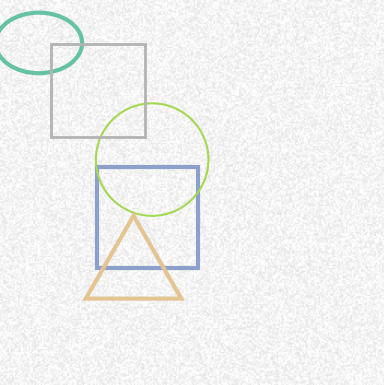[{"shape": "oval", "thickness": 3, "radius": 0.56, "center": [0.101, 0.889]}, {"shape": "square", "thickness": 3, "radius": 0.66, "center": [0.383, 0.435]}, {"shape": "circle", "thickness": 1.5, "radius": 0.73, "center": [0.395, 0.585]}, {"shape": "triangle", "thickness": 3, "radius": 0.72, "center": [0.347, 0.296]}, {"shape": "square", "thickness": 2, "radius": 0.61, "center": [0.254, 0.765]}]